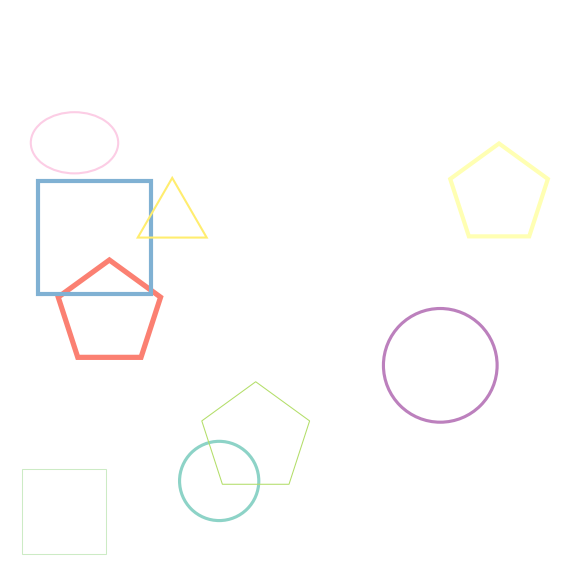[{"shape": "circle", "thickness": 1.5, "radius": 0.34, "center": [0.38, 0.166]}, {"shape": "pentagon", "thickness": 2, "radius": 0.44, "center": [0.864, 0.662]}, {"shape": "pentagon", "thickness": 2.5, "radius": 0.47, "center": [0.189, 0.456]}, {"shape": "square", "thickness": 2, "radius": 0.49, "center": [0.163, 0.588]}, {"shape": "pentagon", "thickness": 0.5, "radius": 0.49, "center": [0.443, 0.24]}, {"shape": "oval", "thickness": 1, "radius": 0.38, "center": [0.129, 0.752]}, {"shape": "circle", "thickness": 1.5, "radius": 0.49, "center": [0.762, 0.366]}, {"shape": "square", "thickness": 0.5, "radius": 0.37, "center": [0.111, 0.114]}, {"shape": "triangle", "thickness": 1, "radius": 0.34, "center": [0.298, 0.622]}]